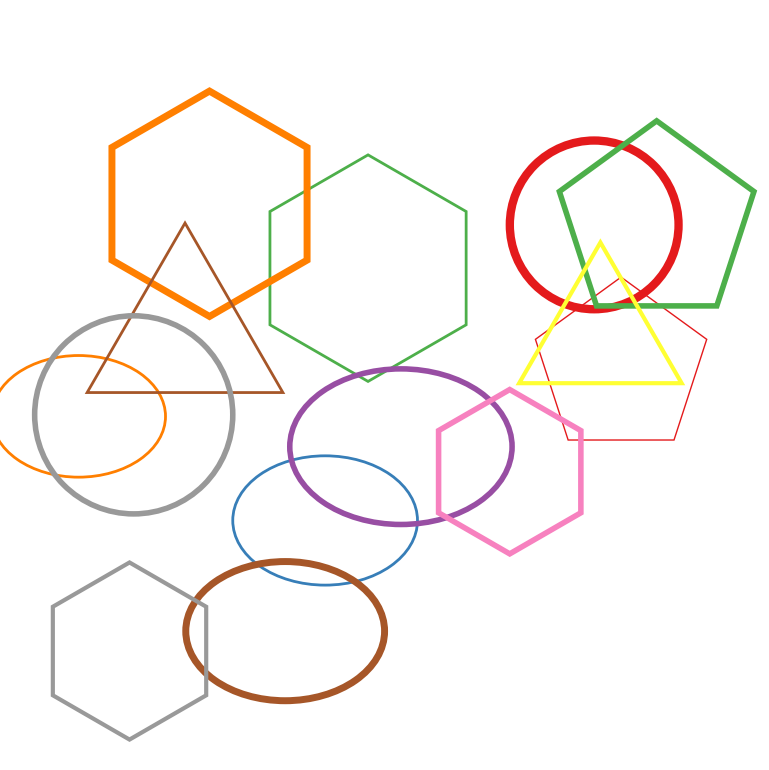[{"shape": "circle", "thickness": 3, "radius": 0.55, "center": [0.772, 0.708]}, {"shape": "pentagon", "thickness": 0.5, "radius": 0.58, "center": [0.807, 0.523]}, {"shape": "oval", "thickness": 1, "radius": 0.6, "center": [0.422, 0.324]}, {"shape": "hexagon", "thickness": 1, "radius": 0.74, "center": [0.478, 0.652]}, {"shape": "pentagon", "thickness": 2, "radius": 0.66, "center": [0.853, 0.71]}, {"shape": "oval", "thickness": 2, "radius": 0.72, "center": [0.521, 0.42]}, {"shape": "oval", "thickness": 1, "radius": 0.56, "center": [0.102, 0.459]}, {"shape": "hexagon", "thickness": 2.5, "radius": 0.73, "center": [0.272, 0.735]}, {"shape": "triangle", "thickness": 1.5, "radius": 0.61, "center": [0.78, 0.563]}, {"shape": "triangle", "thickness": 1, "radius": 0.73, "center": [0.24, 0.564]}, {"shape": "oval", "thickness": 2.5, "radius": 0.65, "center": [0.37, 0.18]}, {"shape": "hexagon", "thickness": 2, "radius": 0.53, "center": [0.662, 0.387]}, {"shape": "hexagon", "thickness": 1.5, "radius": 0.58, "center": [0.168, 0.155]}, {"shape": "circle", "thickness": 2, "radius": 0.64, "center": [0.174, 0.461]}]